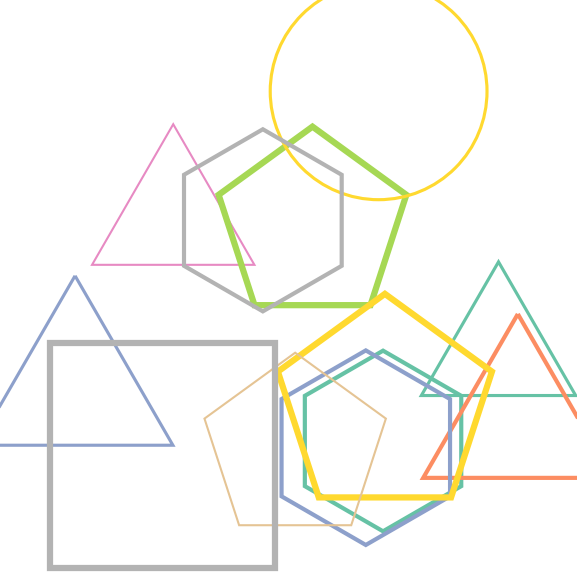[{"shape": "triangle", "thickness": 1.5, "radius": 0.77, "center": [0.863, 0.391]}, {"shape": "hexagon", "thickness": 2, "radius": 0.78, "center": [0.663, 0.236]}, {"shape": "triangle", "thickness": 2, "radius": 0.95, "center": [0.897, 0.266]}, {"shape": "triangle", "thickness": 1.5, "radius": 0.98, "center": [0.13, 0.326]}, {"shape": "hexagon", "thickness": 2, "radius": 0.84, "center": [0.633, 0.224]}, {"shape": "triangle", "thickness": 1, "radius": 0.81, "center": [0.3, 0.622]}, {"shape": "pentagon", "thickness": 3, "radius": 0.85, "center": [0.541, 0.609]}, {"shape": "circle", "thickness": 1.5, "radius": 0.94, "center": [0.656, 0.841]}, {"shape": "pentagon", "thickness": 3, "radius": 0.97, "center": [0.667, 0.295]}, {"shape": "pentagon", "thickness": 1, "radius": 0.83, "center": [0.511, 0.223]}, {"shape": "square", "thickness": 3, "radius": 0.97, "center": [0.282, 0.211]}, {"shape": "hexagon", "thickness": 2, "radius": 0.79, "center": [0.455, 0.618]}]